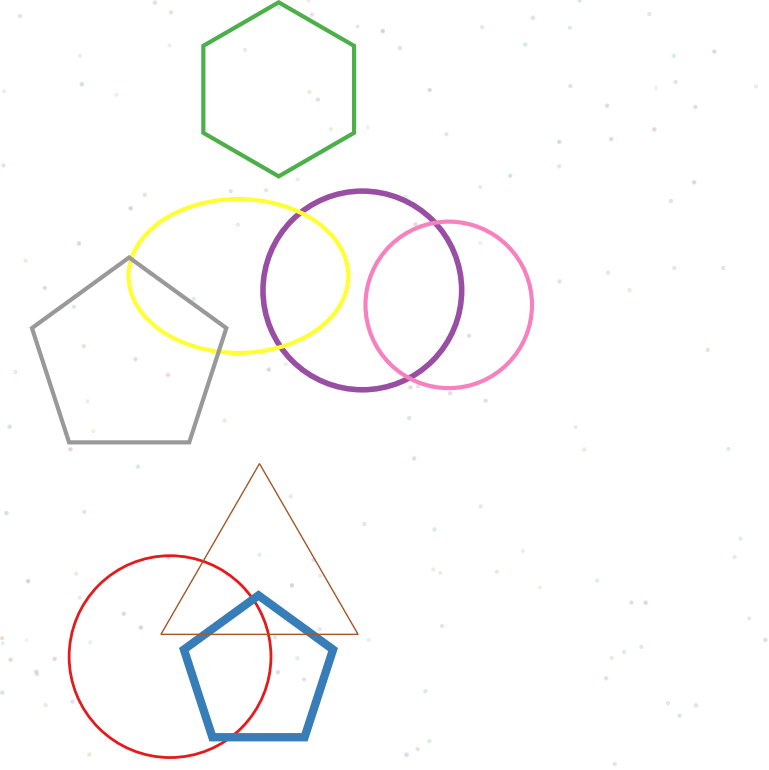[{"shape": "circle", "thickness": 1, "radius": 0.66, "center": [0.221, 0.147]}, {"shape": "pentagon", "thickness": 3, "radius": 0.51, "center": [0.336, 0.125]}, {"shape": "hexagon", "thickness": 1.5, "radius": 0.57, "center": [0.362, 0.884]}, {"shape": "circle", "thickness": 2, "radius": 0.65, "center": [0.471, 0.623]}, {"shape": "oval", "thickness": 1.5, "radius": 0.71, "center": [0.31, 0.642]}, {"shape": "triangle", "thickness": 0.5, "radius": 0.74, "center": [0.337, 0.25]}, {"shape": "circle", "thickness": 1.5, "radius": 0.54, "center": [0.583, 0.604]}, {"shape": "pentagon", "thickness": 1.5, "radius": 0.66, "center": [0.168, 0.533]}]